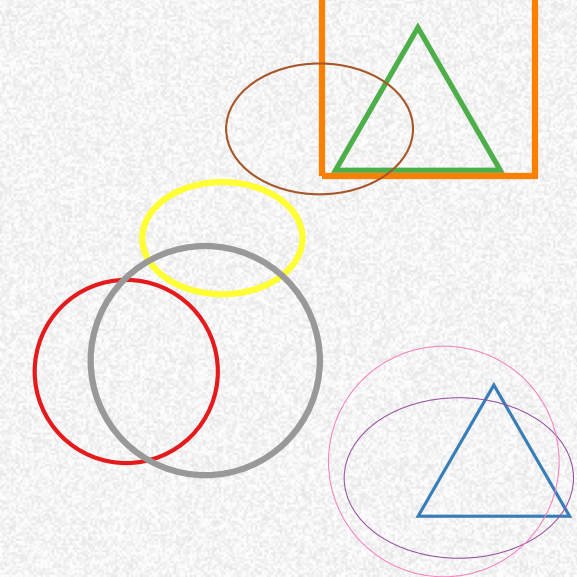[{"shape": "circle", "thickness": 2, "radius": 0.79, "center": [0.219, 0.356]}, {"shape": "triangle", "thickness": 1.5, "radius": 0.76, "center": [0.855, 0.181]}, {"shape": "triangle", "thickness": 2.5, "radius": 0.82, "center": [0.724, 0.787]}, {"shape": "oval", "thickness": 0.5, "radius": 0.99, "center": [0.795, 0.171]}, {"shape": "square", "thickness": 3, "radius": 0.92, "center": [0.742, 0.878]}, {"shape": "oval", "thickness": 3, "radius": 0.69, "center": [0.385, 0.587]}, {"shape": "oval", "thickness": 1, "radius": 0.81, "center": [0.553, 0.776]}, {"shape": "circle", "thickness": 0.5, "radius": 1.0, "center": [0.768, 0.2]}, {"shape": "circle", "thickness": 3, "radius": 0.99, "center": [0.355, 0.375]}]